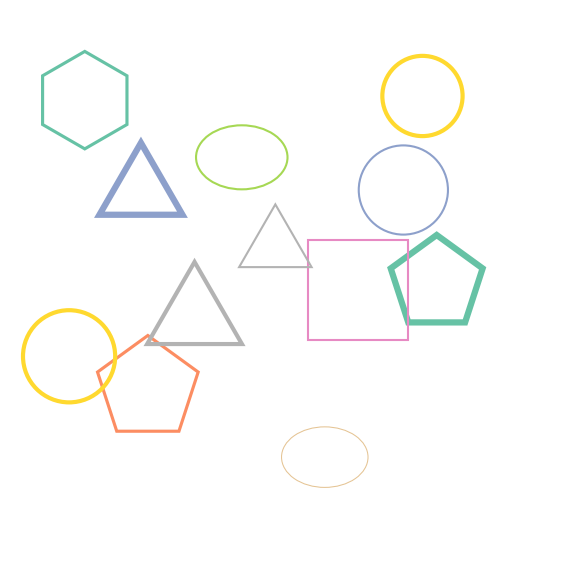[{"shape": "pentagon", "thickness": 3, "radius": 0.42, "center": [0.756, 0.509]}, {"shape": "hexagon", "thickness": 1.5, "radius": 0.42, "center": [0.147, 0.826]}, {"shape": "pentagon", "thickness": 1.5, "radius": 0.46, "center": [0.256, 0.327]}, {"shape": "circle", "thickness": 1, "radius": 0.39, "center": [0.698, 0.67]}, {"shape": "triangle", "thickness": 3, "radius": 0.41, "center": [0.244, 0.669]}, {"shape": "square", "thickness": 1, "radius": 0.43, "center": [0.62, 0.497]}, {"shape": "oval", "thickness": 1, "radius": 0.4, "center": [0.419, 0.727]}, {"shape": "circle", "thickness": 2, "radius": 0.35, "center": [0.732, 0.833]}, {"shape": "circle", "thickness": 2, "radius": 0.4, "center": [0.12, 0.382]}, {"shape": "oval", "thickness": 0.5, "radius": 0.37, "center": [0.562, 0.208]}, {"shape": "triangle", "thickness": 2, "radius": 0.47, "center": [0.337, 0.451]}, {"shape": "triangle", "thickness": 1, "radius": 0.36, "center": [0.477, 0.573]}]